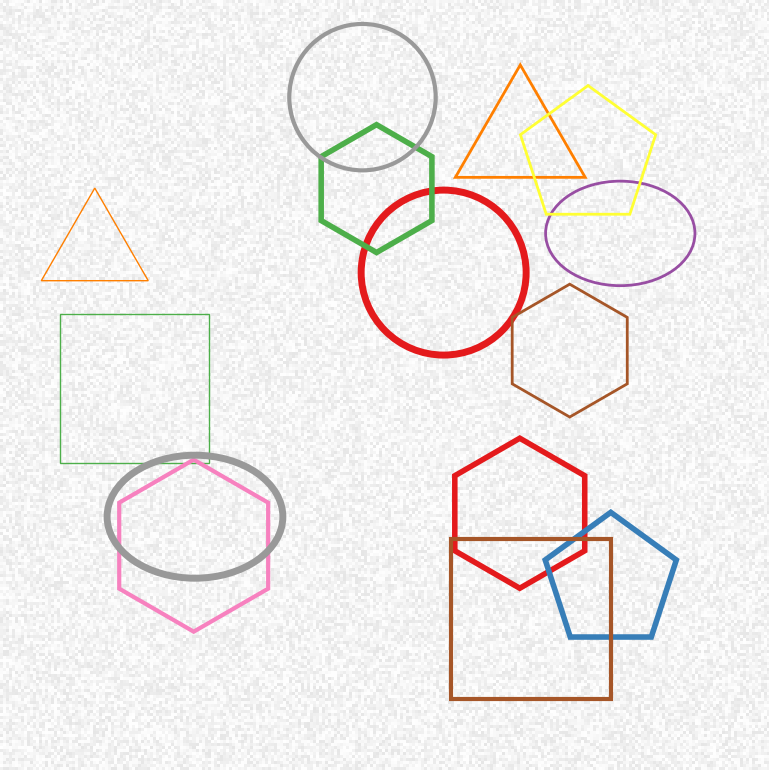[{"shape": "hexagon", "thickness": 2, "radius": 0.49, "center": [0.675, 0.333]}, {"shape": "circle", "thickness": 2.5, "radius": 0.54, "center": [0.576, 0.646]}, {"shape": "pentagon", "thickness": 2, "radius": 0.45, "center": [0.793, 0.245]}, {"shape": "square", "thickness": 0.5, "radius": 0.48, "center": [0.175, 0.495]}, {"shape": "hexagon", "thickness": 2, "radius": 0.42, "center": [0.489, 0.755]}, {"shape": "oval", "thickness": 1, "radius": 0.48, "center": [0.806, 0.697]}, {"shape": "triangle", "thickness": 0.5, "radius": 0.4, "center": [0.123, 0.676]}, {"shape": "triangle", "thickness": 1, "radius": 0.49, "center": [0.676, 0.818]}, {"shape": "pentagon", "thickness": 1, "radius": 0.46, "center": [0.764, 0.796]}, {"shape": "hexagon", "thickness": 1, "radius": 0.43, "center": [0.74, 0.545]}, {"shape": "square", "thickness": 1.5, "radius": 0.52, "center": [0.689, 0.196]}, {"shape": "hexagon", "thickness": 1.5, "radius": 0.56, "center": [0.252, 0.291]}, {"shape": "circle", "thickness": 1.5, "radius": 0.48, "center": [0.471, 0.874]}, {"shape": "oval", "thickness": 2.5, "radius": 0.57, "center": [0.253, 0.329]}]